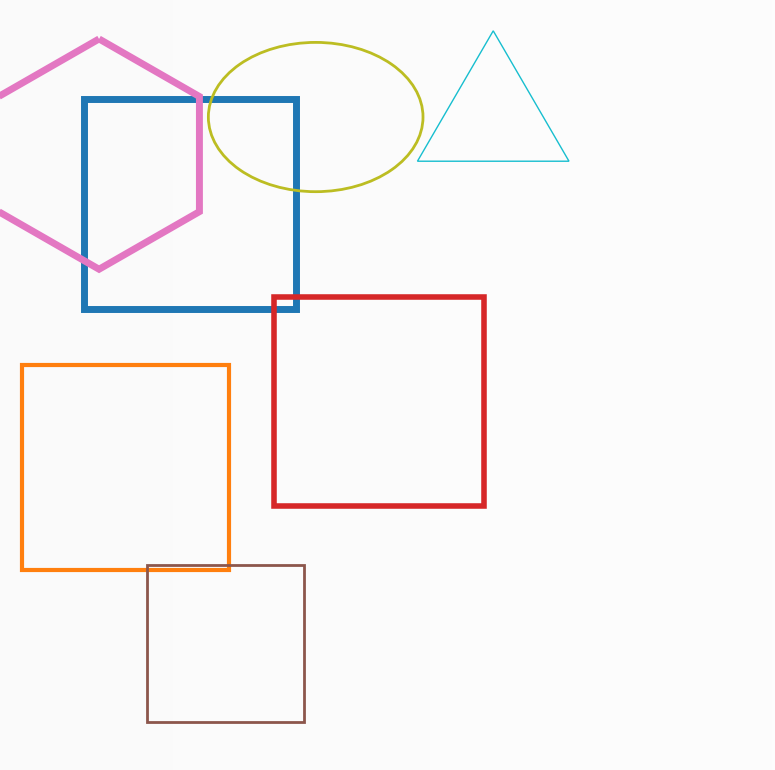[{"shape": "square", "thickness": 2.5, "radius": 0.68, "center": [0.245, 0.735]}, {"shape": "square", "thickness": 1.5, "radius": 0.67, "center": [0.162, 0.393]}, {"shape": "square", "thickness": 2, "radius": 0.68, "center": [0.489, 0.479]}, {"shape": "square", "thickness": 1, "radius": 0.51, "center": [0.291, 0.164]}, {"shape": "hexagon", "thickness": 2.5, "radius": 0.75, "center": [0.128, 0.8]}, {"shape": "oval", "thickness": 1, "radius": 0.69, "center": [0.407, 0.848]}, {"shape": "triangle", "thickness": 0.5, "radius": 0.56, "center": [0.636, 0.847]}]